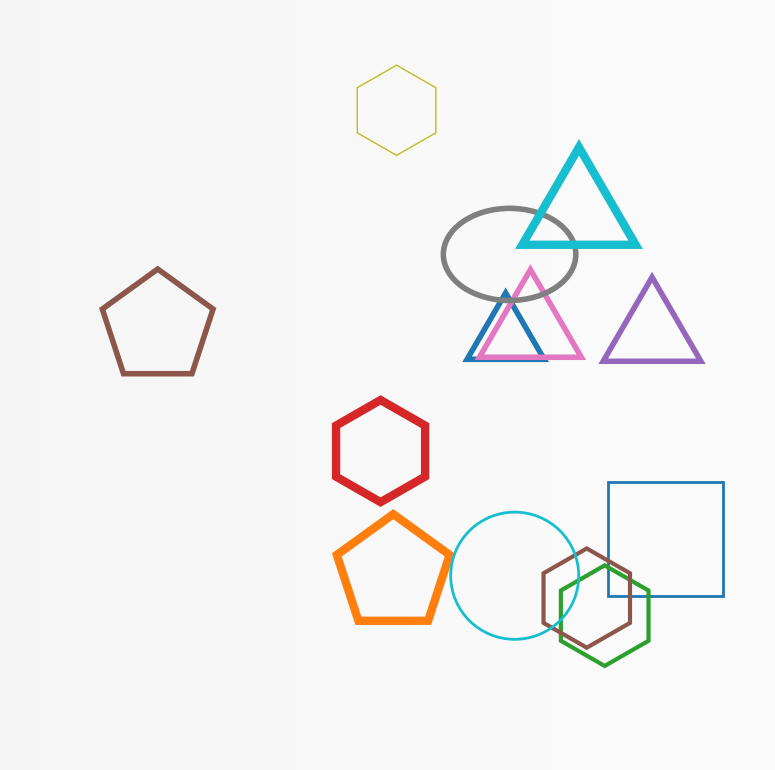[{"shape": "triangle", "thickness": 2, "radius": 0.29, "center": [0.652, 0.562]}, {"shape": "square", "thickness": 1, "radius": 0.37, "center": [0.859, 0.3]}, {"shape": "pentagon", "thickness": 3, "radius": 0.38, "center": [0.507, 0.256]}, {"shape": "hexagon", "thickness": 1.5, "radius": 0.33, "center": [0.78, 0.2]}, {"shape": "hexagon", "thickness": 3, "radius": 0.33, "center": [0.491, 0.414]}, {"shape": "triangle", "thickness": 2, "radius": 0.36, "center": [0.841, 0.567]}, {"shape": "hexagon", "thickness": 1.5, "radius": 0.32, "center": [0.757, 0.223]}, {"shape": "pentagon", "thickness": 2, "radius": 0.38, "center": [0.203, 0.575]}, {"shape": "triangle", "thickness": 2, "radius": 0.38, "center": [0.684, 0.574]}, {"shape": "oval", "thickness": 2, "radius": 0.43, "center": [0.658, 0.67]}, {"shape": "hexagon", "thickness": 0.5, "radius": 0.29, "center": [0.512, 0.857]}, {"shape": "triangle", "thickness": 3, "radius": 0.42, "center": [0.747, 0.724]}, {"shape": "circle", "thickness": 1, "radius": 0.41, "center": [0.664, 0.252]}]